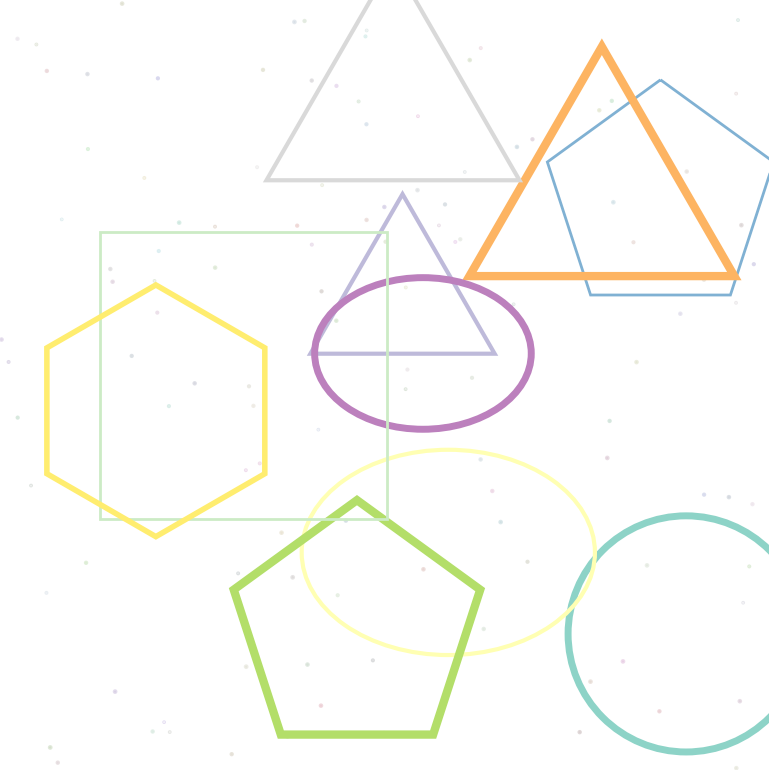[{"shape": "circle", "thickness": 2.5, "radius": 0.77, "center": [0.891, 0.177]}, {"shape": "oval", "thickness": 1.5, "radius": 0.95, "center": [0.582, 0.283]}, {"shape": "triangle", "thickness": 1.5, "radius": 0.69, "center": [0.523, 0.61]}, {"shape": "pentagon", "thickness": 1, "radius": 0.77, "center": [0.858, 0.742]}, {"shape": "triangle", "thickness": 3, "radius": 0.99, "center": [0.782, 0.741]}, {"shape": "pentagon", "thickness": 3, "radius": 0.84, "center": [0.464, 0.182]}, {"shape": "triangle", "thickness": 1.5, "radius": 0.95, "center": [0.51, 0.861]}, {"shape": "oval", "thickness": 2.5, "radius": 0.7, "center": [0.549, 0.541]}, {"shape": "square", "thickness": 1, "radius": 0.93, "center": [0.316, 0.512]}, {"shape": "hexagon", "thickness": 2, "radius": 0.82, "center": [0.202, 0.467]}]